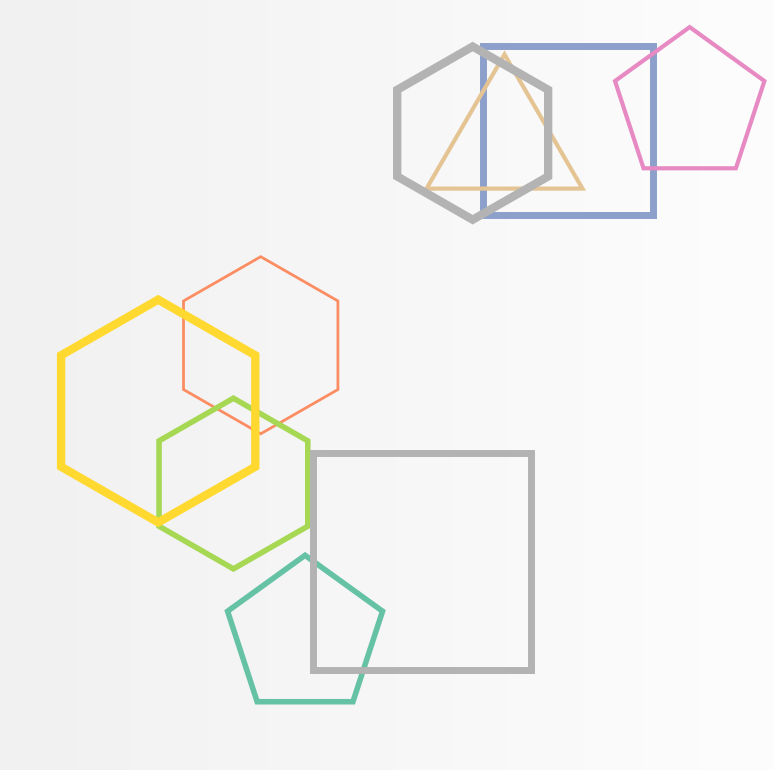[{"shape": "pentagon", "thickness": 2, "radius": 0.53, "center": [0.394, 0.174]}, {"shape": "hexagon", "thickness": 1, "radius": 0.58, "center": [0.336, 0.552]}, {"shape": "square", "thickness": 2.5, "radius": 0.55, "center": [0.733, 0.83]}, {"shape": "pentagon", "thickness": 1.5, "radius": 0.51, "center": [0.89, 0.863]}, {"shape": "hexagon", "thickness": 2, "radius": 0.55, "center": [0.301, 0.372]}, {"shape": "hexagon", "thickness": 3, "radius": 0.72, "center": [0.204, 0.466]}, {"shape": "triangle", "thickness": 1.5, "radius": 0.58, "center": [0.651, 0.813]}, {"shape": "hexagon", "thickness": 3, "radius": 0.56, "center": [0.61, 0.827]}, {"shape": "square", "thickness": 2.5, "radius": 0.7, "center": [0.544, 0.271]}]